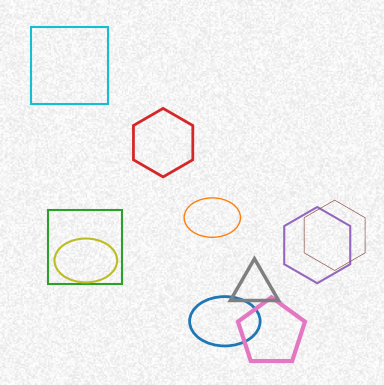[{"shape": "oval", "thickness": 2, "radius": 0.46, "center": [0.584, 0.166]}, {"shape": "oval", "thickness": 1, "radius": 0.37, "center": [0.551, 0.435]}, {"shape": "square", "thickness": 1.5, "radius": 0.48, "center": [0.221, 0.359]}, {"shape": "hexagon", "thickness": 2, "radius": 0.44, "center": [0.424, 0.629]}, {"shape": "hexagon", "thickness": 1.5, "radius": 0.49, "center": [0.824, 0.363]}, {"shape": "hexagon", "thickness": 0.5, "radius": 0.46, "center": [0.869, 0.389]}, {"shape": "pentagon", "thickness": 3, "radius": 0.46, "center": [0.705, 0.136]}, {"shape": "triangle", "thickness": 2.5, "radius": 0.36, "center": [0.661, 0.256]}, {"shape": "oval", "thickness": 1.5, "radius": 0.41, "center": [0.223, 0.323]}, {"shape": "square", "thickness": 1.5, "radius": 0.5, "center": [0.18, 0.83]}]